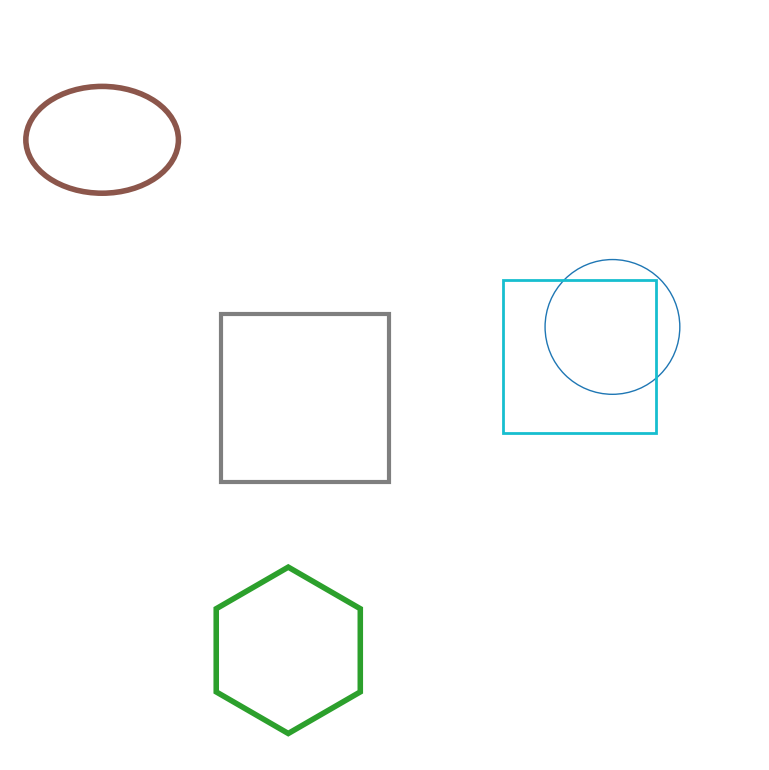[{"shape": "circle", "thickness": 0.5, "radius": 0.44, "center": [0.795, 0.575]}, {"shape": "hexagon", "thickness": 2, "radius": 0.54, "center": [0.374, 0.155]}, {"shape": "oval", "thickness": 2, "radius": 0.5, "center": [0.133, 0.818]}, {"shape": "square", "thickness": 1.5, "radius": 0.55, "center": [0.396, 0.483]}, {"shape": "square", "thickness": 1, "radius": 0.5, "center": [0.752, 0.537]}]